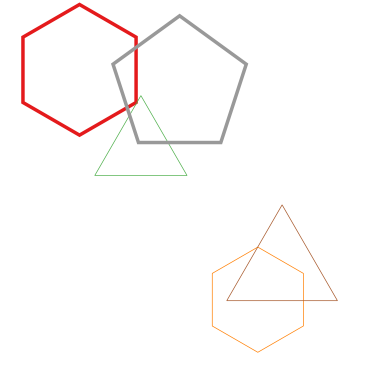[{"shape": "hexagon", "thickness": 2.5, "radius": 0.85, "center": [0.207, 0.819]}, {"shape": "triangle", "thickness": 0.5, "radius": 0.69, "center": [0.366, 0.613]}, {"shape": "hexagon", "thickness": 0.5, "radius": 0.68, "center": [0.67, 0.222]}, {"shape": "triangle", "thickness": 0.5, "radius": 0.83, "center": [0.733, 0.302]}, {"shape": "pentagon", "thickness": 2.5, "radius": 0.91, "center": [0.467, 0.777]}]